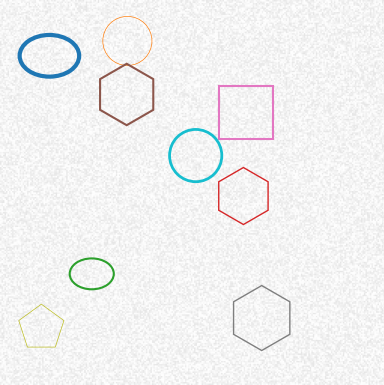[{"shape": "oval", "thickness": 3, "radius": 0.39, "center": [0.128, 0.855]}, {"shape": "circle", "thickness": 0.5, "radius": 0.32, "center": [0.331, 0.894]}, {"shape": "oval", "thickness": 1.5, "radius": 0.29, "center": [0.238, 0.289]}, {"shape": "hexagon", "thickness": 1, "radius": 0.37, "center": [0.632, 0.491]}, {"shape": "hexagon", "thickness": 1.5, "radius": 0.4, "center": [0.329, 0.755]}, {"shape": "square", "thickness": 1.5, "radius": 0.35, "center": [0.639, 0.708]}, {"shape": "hexagon", "thickness": 1, "radius": 0.42, "center": [0.68, 0.174]}, {"shape": "pentagon", "thickness": 0.5, "radius": 0.31, "center": [0.107, 0.148]}, {"shape": "circle", "thickness": 2, "radius": 0.34, "center": [0.508, 0.596]}]